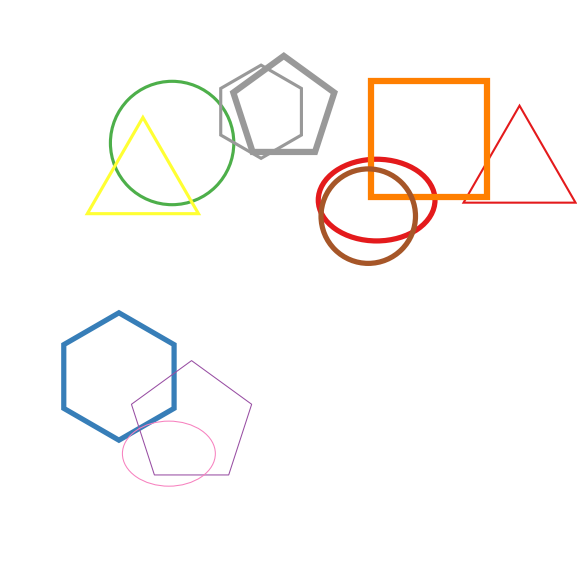[{"shape": "oval", "thickness": 2.5, "radius": 0.51, "center": [0.652, 0.653]}, {"shape": "triangle", "thickness": 1, "radius": 0.56, "center": [0.9, 0.704]}, {"shape": "hexagon", "thickness": 2.5, "radius": 0.55, "center": [0.206, 0.347]}, {"shape": "circle", "thickness": 1.5, "radius": 0.53, "center": [0.298, 0.752]}, {"shape": "pentagon", "thickness": 0.5, "radius": 0.55, "center": [0.332, 0.265]}, {"shape": "square", "thickness": 3, "radius": 0.51, "center": [0.743, 0.759]}, {"shape": "triangle", "thickness": 1.5, "radius": 0.56, "center": [0.247, 0.685]}, {"shape": "circle", "thickness": 2.5, "radius": 0.41, "center": [0.638, 0.625]}, {"shape": "oval", "thickness": 0.5, "radius": 0.4, "center": [0.292, 0.214]}, {"shape": "pentagon", "thickness": 3, "radius": 0.46, "center": [0.491, 0.81]}, {"shape": "hexagon", "thickness": 1.5, "radius": 0.4, "center": [0.452, 0.806]}]